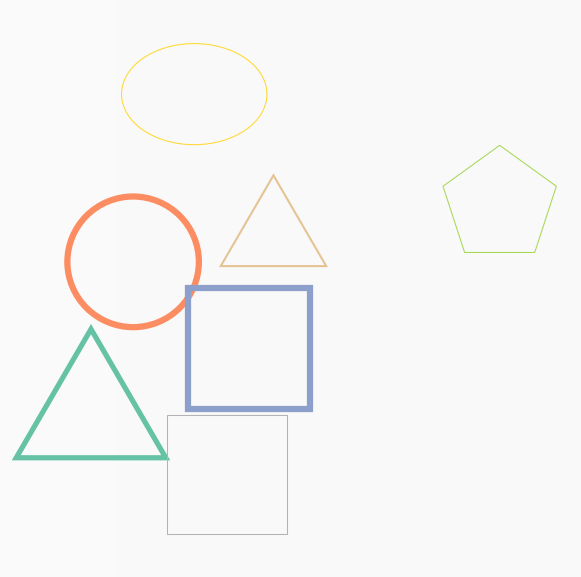[{"shape": "triangle", "thickness": 2.5, "radius": 0.74, "center": [0.157, 0.281]}, {"shape": "circle", "thickness": 3, "radius": 0.57, "center": [0.229, 0.546]}, {"shape": "square", "thickness": 3, "radius": 0.52, "center": [0.429, 0.395]}, {"shape": "pentagon", "thickness": 0.5, "radius": 0.51, "center": [0.86, 0.645]}, {"shape": "oval", "thickness": 0.5, "radius": 0.63, "center": [0.334, 0.836]}, {"shape": "triangle", "thickness": 1, "radius": 0.52, "center": [0.47, 0.591]}, {"shape": "square", "thickness": 0.5, "radius": 0.51, "center": [0.39, 0.178]}]